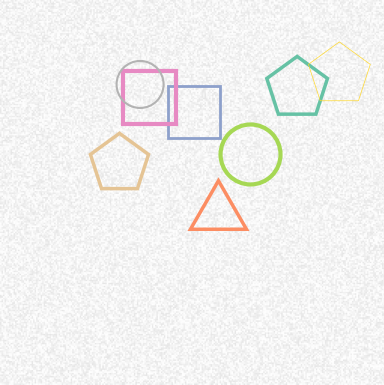[{"shape": "pentagon", "thickness": 2.5, "radius": 0.41, "center": [0.772, 0.771]}, {"shape": "triangle", "thickness": 2.5, "radius": 0.42, "center": [0.567, 0.447]}, {"shape": "square", "thickness": 2, "radius": 0.34, "center": [0.504, 0.71]}, {"shape": "square", "thickness": 3, "radius": 0.34, "center": [0.388, 0.746]}, {"shape": "circle", "thickness": 3, "radius": 0.39, "center": [0.651, 0.599]}, {"shape": "pentagon", "thickness": 0.5, "radius": 0.42, "center": [0.881, 0.807]}, {"shape": "pentagon", "thickness": 2.5, "radius": 0.4, "center": [0.31, 0.574]}, {"shape": "circle", "thickness": 1.5, "radius": 0.31, "center": [0.364, 0.781]}]